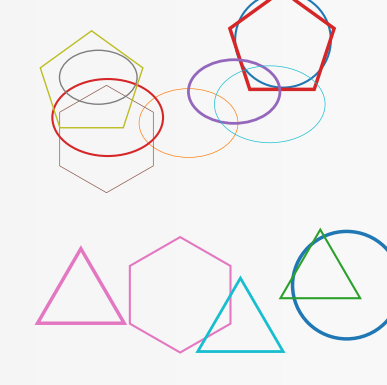[{"shape": "circle", "thickness": 2.5, "radius": 0.7, "center": [0.895, 0.259]}, {"shape": "circle", "thickness": 1.5, "radius": 0.62, "center": [0.73, 0.896]}, {"shape": "oval", "thickness": 0.5, "radius": 0.64, "center": [0.487, 0.68]}, {"shape": "triangle", "thickness": 1.5, "radius": 0.59, "center": [0.827, 0.285]}, {"shape": "oval", "thickness": 1.5, "radius": 0.71, "center": [0.278, 0.695]}, {"shape": "pentagon", "thickness": 2.5, "radius": 0.71, "center": [0.728, 0.882]}, {"shape": "oval", "thickness": 2, "radius": 0.59, "center": [0.604, 0.762]}, {"shape": "hexagon", "thickness": 0.5, "radius": 0.7, "center": [0.275, 0.639]}, {"shape": "hexagon", "thickness": 1.5, "radius": 0.75, "center": [0.465, 0.234]}, {"shape": "triangle", "thickness": 2.5, "radius": 0.65, "center": [0.209, 0.225]}, {"shape": "oval", "thickness": 1, "radius": 0.5, "center": [0.254, 0.799]}, {"shape": "pentagon", "thickness": 1, "radius": 0.7, "center": [0.236, 0.781]}, {"shape": "triangle", "thickness": 2, "radius": 0.64, "center": [0.62, 0.15]}, {"shape": "oval", "thickness": 0.5, "radius": 0.71, "center": [0.696, 0.729]}]